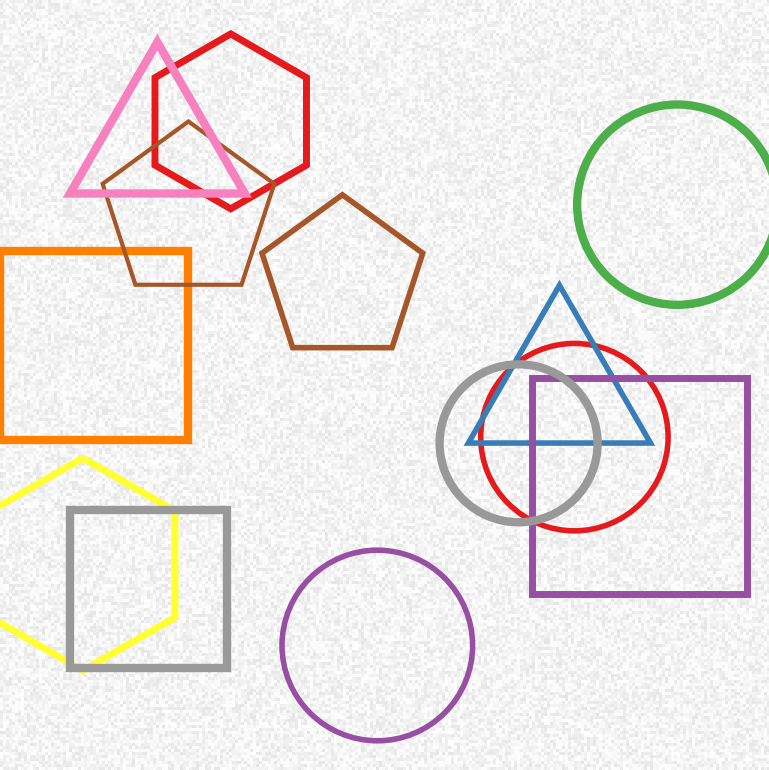[{"shape": "hexagon", "thickness": 2.5, "radius": 0.57, "center": [0.3, 0.842]}, {"shape": "circle", "thickness": 2, "radius": 0.61, "center": [0.746, 0.432]}, {"shape": "triangle", "thickness": 2, "radius": 0.68, "center": [0.727, 0.493]}, {"shape": "circle", "thickness": 3, "radius": 0.65, "center": [0.88, 0.734]}, {"shape": "circle", "thickness": 2, "radius": 0.62, "center": [0.49, 0.162]}, {"shape": "square", "thickness": 2.5, "radius": 0.7, "center": [0.83, 0.369]}, {"shape": "square", "thickness": 3, "radius": 0.61, "center": [0.122, 0.551]}, {"shape": "hexagon", "thickness": 2.5, "radius": 0.69, "center": [0.108, 0.267]}, {"shape": "pentagon", "thickness": 2, "radius": 0.55, "center": [0.445, 0.637]}, {"shape": "pentagon", "thickness": 1.5, "radius": 0.59, "center": [0.245, 0.725]}, {"shape": "triangle", "thickness": 3, "radius": 0.66, "center": [0.204, 0.814]}, {"shape": "square", "thickness": 3, "radius": 0.51, "center": [0.193, 0.235]}, {"shape": "circle", "thickness": 3, "radius": 0.51, "center": [0.674, 0.424]}]